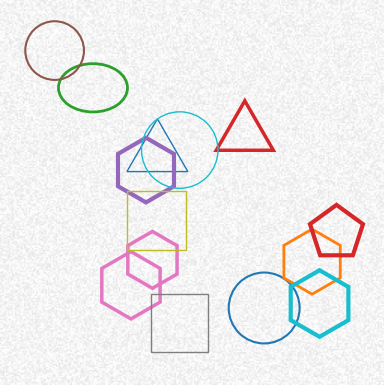[{"shape": "triangle", "thickness": 1, "radius": 0.46, "center": [0.409, 0.6]}, {"shape": "circle", "thickness": 1.5, "radius": 0.46, "center": [0.686, 0.2]}, {"shape": "hexagon", "thickness": 2, "radius": 0.42, "center": [0.811, 0.32]}, {"shape": "oval", "thickness": 2, "radius": 0.45, "center": [0.241, 0.772]}, {"shape": "triangle", "thickness": 2.5, "radius": 0.43, "center": [0.636, 0.652]}, {"shape": "pentagon", "thickness": 3, "radius": 0.36, "center": [0.874, 0.395]}, {"shape": "hexagon", "thickness": 3, "radius": 0.42, "center": [0.379, 0.558]}, {"shape": "circle", "thickness": 1.5, "radius": 0.38, "center": [0.142, 0.869]}, {"shape": "hexagon", "thickness": 2.5, "radius": 0.37, "center": [0.396, 0.325]}, {"shape": "hexagon", "thickness": 2.5, "radius": 0.44, "center": [0.34, 0.259]}, {"shape": "square", "thickness": 1, "radius": 0.37, "center": [0.466, 0.161]}, {"shape": "square", "thickness": 1, "radius": 0.38, "center": [0.406, 0.426]}, {"shape": "circle", "thickness": 1, "radius": 0.5, "center": [0.467, 0.61]}, {"shape": "hexagon", "thickness": 3, "radius": 0.43, "center": [0.83, 0.212]}]